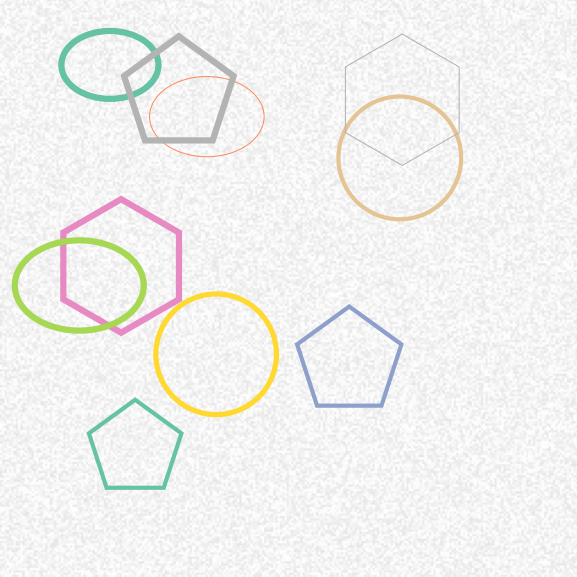[{"shape": "oval", "thickness": 3, "radius": 0.42, "center": [0.19, 0.887]}, {"shape": "pentagon", "thickness": 2, "radius": 0.42, "center": [0.234, 0.223]}, {"shape": "oval", "thickness": 0.5, "radius": 0.5, "center": [0.358, 0.797]}, {"shape": "pentagon", "thickness": 2, "radius": 0.47, "center": [0.605, 0.373]}, {"shape": "hexagon", "thickness": 3, "radius": 0.58, "center": [0.21, 0.539]}, {"shape": "oval", "thickness": 3, "radius": 0.56, "center": [0.137, 0.505]}, {"shape": "circle", "thickness": 2.5, "radius": 0.52, "center": [0.374, 0.386]}, {"shape": "circle", "thickness": 2, "radius": 0.53, "center": [0.692, 0.726]}, {"shape": "pentagon", "thickness": 3, "radius": 0.5, "center": [0.31, 0.837]}, {"shape": "hexagon", "thickness": 0.5, "radius": 0.57, "center": [0.697, 0.826]}]